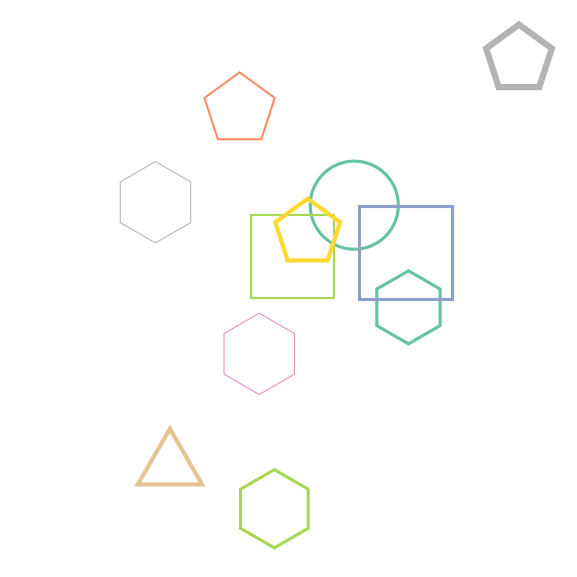[{"shape": "hexagon", "thickness": 1.5, "radius": 0.32, "center": [0.707, 0.467]}, {"shape": "circle", "thickness": 1.5, "radius": 0.38, "center": [0.613, 0.644]}, {"shape": "pentagon", "thickness": 1, "radius": 0.32, "center": [0.415, 0.81]}, {"shape": "square", "thickness": 1.5, "radius": 0.4, "center": [0.703, 0.562]}, {"shape": "hexagon", "thickness": 0.5, "radius": 0.35, "center": [0.449, 0.386]}, {"shape": "square", "thickness": 1, "radius": 0.36, "center": [0.507, 0.555]}, {"shape": "hexagon", "thickness": 1.5, "radius": 0.34, "center": [0.475, 0.118]}, {"shape": "pentagon", "thickness": 2, "radius": 0.3, "center": [0.533, 0.596]}, {"shape": "triangle", "thickness": 2, "radius": 0.32, "center": [0.294, 0.192]}, {"shape": "hexagon", "thickness": 0.5, "radius": 0.35, "center": [0.269, 0.649]}, {"shape": "pentagon", "thickness": 3, "radius": 0.3, "center": [0.899, 0.897]}]